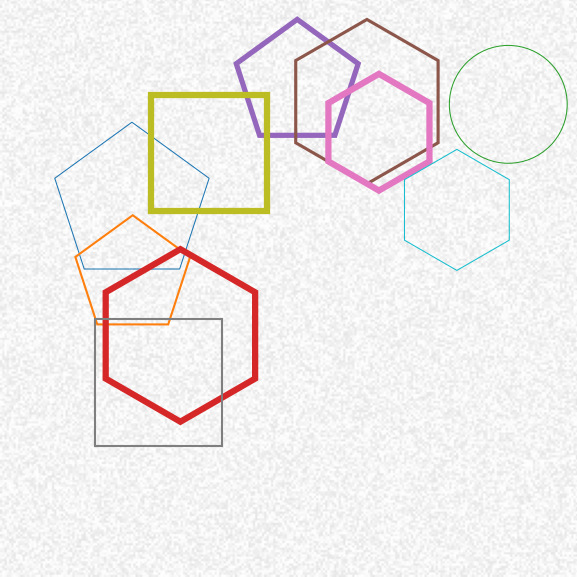[{"shape": "pentagon", "thickness": 0.5, "radius": 0.7, "center": [0.228, 0.647]}, {"shape": "pentagon", "thickness": 1, "radius": 0.52, "center": [0.23, 0.522]}, {"shape": "circle", "thickness": 0.5, "radius": 0.51, "center": [0.88, 0.818]}, {"shape": "hexagon", "thickness": 3, "radius": 0.75, "center": [0.312, 0.418]}, {"shape": "pentagon", "thickness": 2.5, "radius": 0.55, "center": [0.515, 0.855]}, {"shape": "hexagon", "thickness": 1.5, "radius": 0.71, "center": [0.635, 0.823]}, {"shape": "hexagon", "thickness": 3, "radius": 0.51, "center": [0.656, 0.77]}, {"shape": "square", "thickness": 1, "radius": 0.55, "center": [0.274, 0.337]}, {"shape": "square", "thickness": 3, "radius": 0.5, "center": [0.362, 0.734]}, {"shape": "hexagon", "thickness": 0.5, "radius": 0.52, "center": [0.791, 0.636]}]